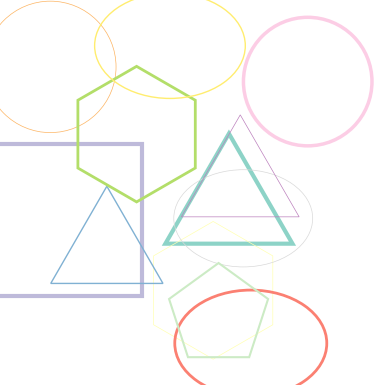[{"shape": "triangle", "thickness": 3, "radius": 0.95, "center": [0.595, 0.462]}, {"shape": "hexagon", "thickness": 0.5, "radius": 0.89, "center": [0.554, 0.246]}, {"shape": "square", "thickness": 3, "radius": 0.99, "center": [0.17, 0.429]}, {"shape": "oval", "thickness": 2, "radius": 0.99, "center": [0.651, 0.108]}, {"shape": "triangle", "thickness": 1, "radius": 0.84, "center": [0.278, 0.348]}, {"shape": "circle", "thickness": 0.5, "radius": 0.85, "center": [0.131, 0.826]}, {"shape": "hexagon", "thickness": 2, "radius": 0.88, "center": [0.355, 0.652]}, {"shape": "circle", "thickness": 2.5, "radius": 0.83, "center": [0.799, 0.788]}, {"shape": "oval", "thickness": 0.5, "radius": 0.9, "center": [0.632, 0.433]}, {"shape": "triangle", "thickness": 0.5, "radius": 0.88, "center": [0.624, 0.525]}, {"shape": "pentagon", "thickness": 1.5, "radius": 0.68, "center": [0.568, 0.182]}, {"shape": "oval", "thickness": 1, "radius": 0.98, "center": [0.441, 0.881]}]